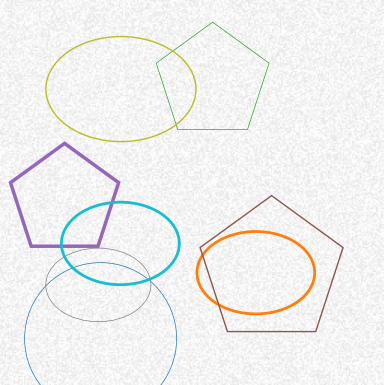[{"shape": "circle", "thickness": 0.5, "radius": 0.99, "center": [0.261, 0.12]}, {"shape": "oval", "thickness": 2, "radius": 0.76, "center": [0.664, 0.292]}, {"shape": "pentagon", "thickness": 0.5, "radius": 0.77, "center": [0.552, 0.788]}, {"shape": "pentagon", "thickness": 2.5, "radius": 0.74, "center": [0.168, 0.48]}, {"shape": "pentagon", "thickness": 1, "radius": 0.98, "center": [0.705, 0.297]}, {"shape": "oval", "thickness": 0.5, "radius": 0.68, "center": [0.255, 0.26]}, {"shape": "oval", "thickness": 1, "radius": 0.97, "center": [0.314, 0.769]}, {"shape": "oval", "thickness": 2, "radius": 0.77, "center": [0.313, 0.368]}]